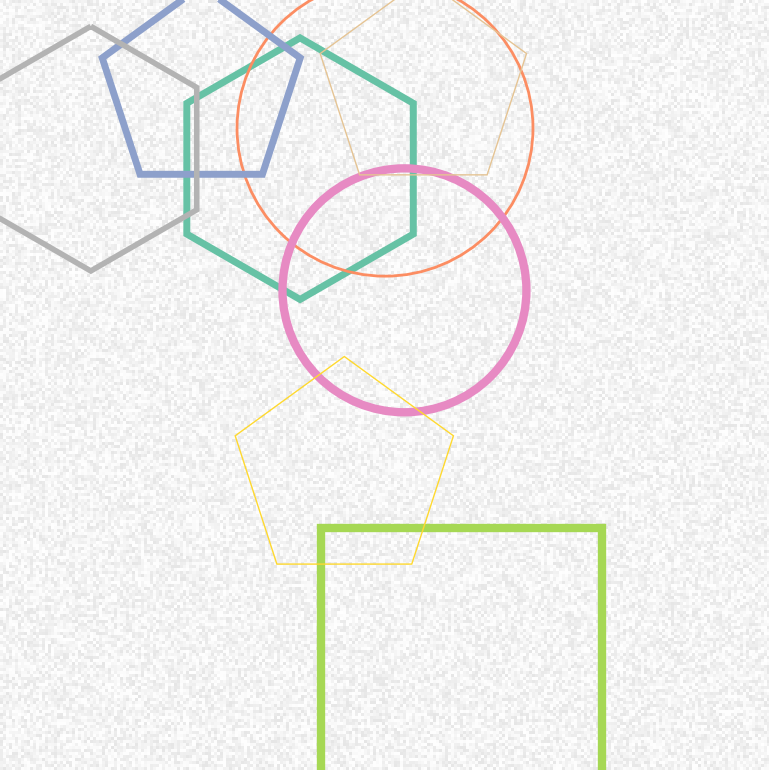[{"shape": "hexagon", "thickness": 2.5, "radius": 0.85, "center": [0.39, 0.781]}, {"shape": "circle", "thickness": 1, "radius": 0.96, "center": [0.5, 0.834]}, {"shape": "pentagon", "thickness": 2.5, "radius": 0.68, "center": [0.261, 0.883]}, {"shape": "circle", "thickness": 3, "radius": 0.79, "center": [0.525, 0.623]}, {"shape": "square", "thickness": 3, "radius": 0.91, "center": [0.599, 0.131]}, {"shape": "pentagon", "thickness": 0.5, "radius": 0.75, "center": [0.447, 0.388]}, {"shape": "pentagon", "thickness": 0.5, "radius": 0.7, "center": [0.55, 0.887]}, {"shape": "hexagon", "thickness": 2, "radius": 0.79, "center": [0.118, 0.807]}]